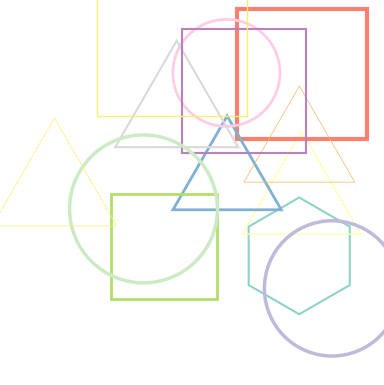[{"shape": "hexagon", "thickness": 1.5, "radius": 0.76, "center": [0.777, 0.335]}, {"shape": "triangle", "thickness": 1, "radius": 0.89, "center": [0.783, 0.481]}, {"shape": "circle", "thickness": 2.5, "radius": 0.88, "center": [0.862, 0.251]}, {"shape": "square", "thickness": 3, "radius": 0.84, "center": [0.783, 0.808]}, {"shape": "triangle", "thickness": 2, "radius": 0.81, "center": [0.59, 0.536]}, {"shape": "triangle", "thickness": 0.5, "radius": 0.83, "center": [0.778, 0.61]}, {"shape": "square", "thickness": 2, "radius": 0.69, "center": [0.426, 0.359]}, {"shape": "circle", "thickness": 2, "radius": 0.7, "center": [0.588, 0.811]}, {"shape": "triangle", "thickness": 1.5, "radius": 0.92, "center": [0.459, 0.71]}, {"shape": "square", "thickness": 1.5, "radius": 0.8, "center": [0.634, 0.764]}, {"shape": "circle", "thickness": 2.5, "radius": 0.96, "center": [0.373, 0.457]}, {"shape": "triangle", "thickness": 0.5, "radius": 0.93, "center": [0.142, 0.507]}, {"shape": "square", "thickness": 1, "radius": 0.97, "center": [0.446, 0.894]}]